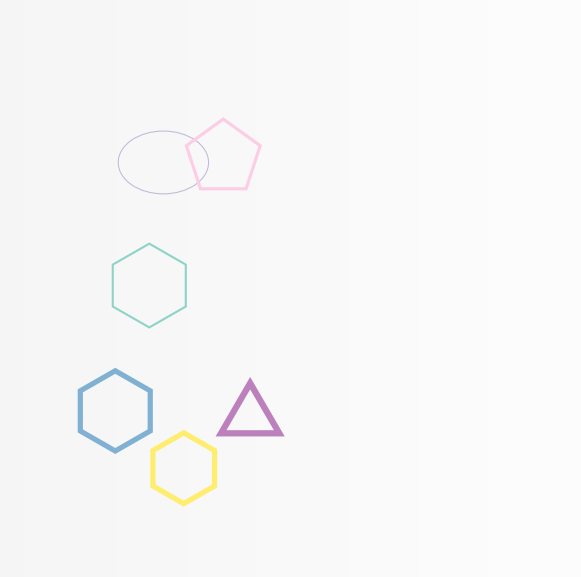[{"shape": "hexagon", "thickness": 1, "radius": 0.36, "center": [0.257, 0.505]}, {"shape": "oval", "thickness": 0.5, "radius": 0.39, "center": [0.281, 0.718]}, {"shape": "hexagon", "thickness": 2.5, "radius": 0.35, "center": [0.198, 0.288]}, {"shape": "pentagon", "thickness": 1.5, "radius": 0.33, "center": [0.384, 0.726]}, {"shape": "triangle", "thickness": 3, "radius": 0.29, "center": [0.43, 0.278]}, {"shape": "hexagon", "thickness": 2.5, "radius": 0.31, "center": [0.316, 0.188]}]